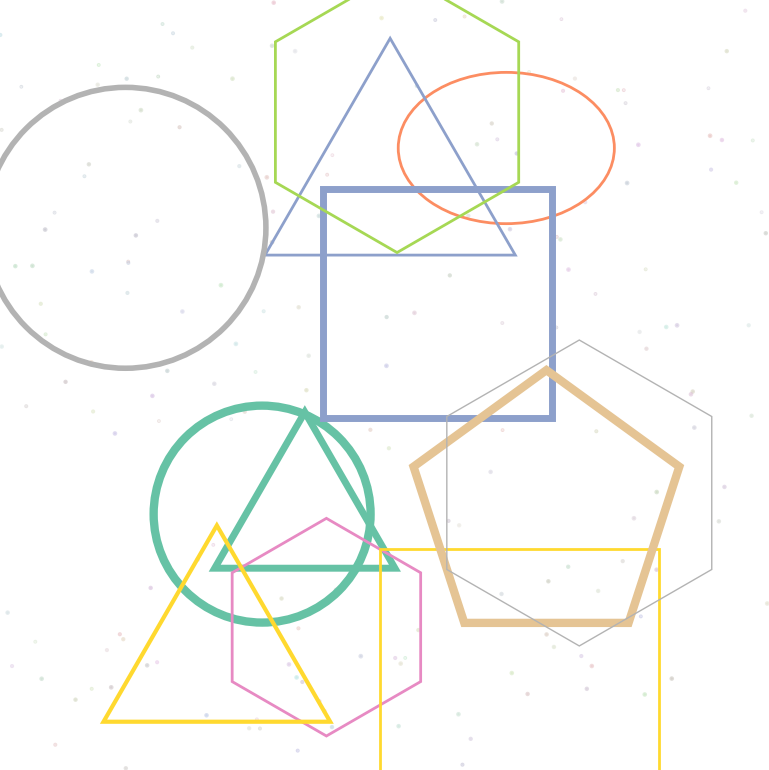[{"shape": "triangle", "thickness": 2.5, "radius": 0.68, "center": [0.396, 0.33]}, {"shape": "circle", "thickness": 3, "radius": 0.7, "center": [0.34, 0.332]}, {"shape": "oval", "thickness": 1, "radius": 0.7, "center": [0.658, 0.808]}, {"shape": "square", "thickness": 2.5, "radius": 0.74, "center": [0.569, 0.606]}, {"shape": "triangle", "thickness": 1, "radius": 0.94, "center": [0.507, 0.763]}, {"shape": "hexagon", "thickness": 1, "radius": 0.71, "center": [0.424, 0.186]}, {"shape": "hexagon", "thickness": 1, "radius": 0.91, "center": [0.516, 0.854]}, {"shape": "square", "thickness": 1, "radius": 0.91, "center": [0.674, 0.105]}, {"shape": "triangle", "thickness": 1.5, "radius": 0.85, "center": [0.282, 0.148]}, {"shape": "pentagon", "thickness": 3, "radius": 0.91, "center": [0.71, 0.338]}, {"shape": "circle", "thickness": 2, "radius": 0.91, "center": [0.163, 0.704]}, {"shape": "hexagon", "thickness": 0.5, "radius": 0.99, "center": [0.752, 0.36]}]